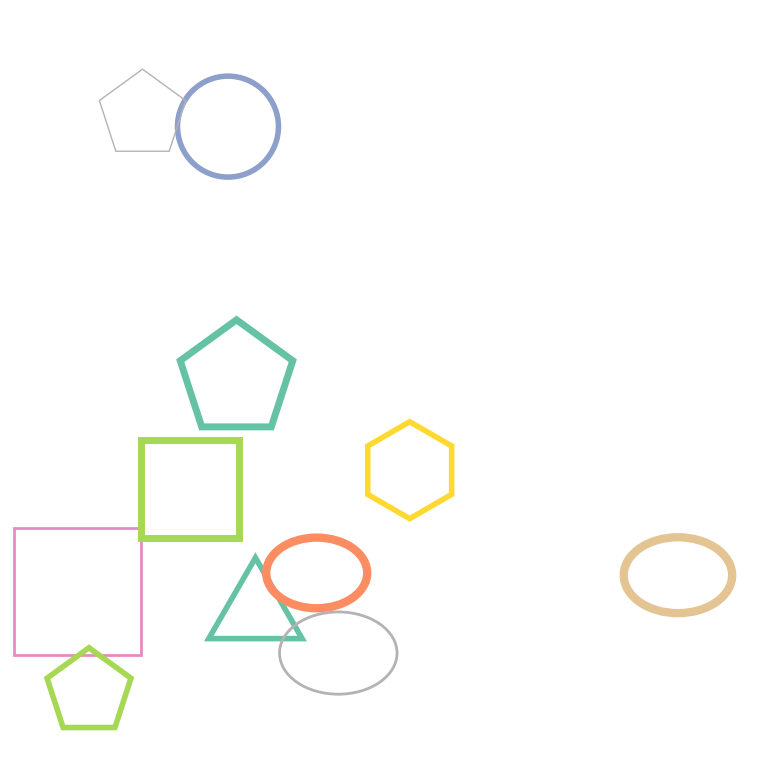[{"shape": "triangle", "thickness": 2, "radius": 0.35, "center": [0.332, 0.206]}, {"shape": "pentagon", "thickness": 2.5, "radius": 0.38, "center": [0.307, 0.508]}, {"shape": "oval", "thickness": 3, "radius": 0.33, "center": [0.411, 0.256]}, {"shape": "circle", "thickness": 2, "radius": 0.33, "center": [0.296, 0.836]}, {"shape": "square", "thickness": 1, "radius": 0.41, "center": [0.1, 0.232]}, {"shape": "square", "thickness": 2.5, "radius": 0.32, "center": [0.247, 0.365]}, {"shape": "pentagon", "thickness": 2, "radius": 0.29, "center": [0.116, 0.102]}, {"shape": "hexagon", "thickness": 2, "radius": 0.31, "center": [0.532, 0.389]}, {"shape": "oval", "thickness": 3, "radius": 0.35, "center": [0.88, 0.253]}, {"shape": "pentagon", "thickness": 0.5, "radius": 0.29, "center": [0.185, 0.851]}, {"shape": "oval", "thickness": 1, "radius": 0.38, "center": [0.439, 0.152]}]